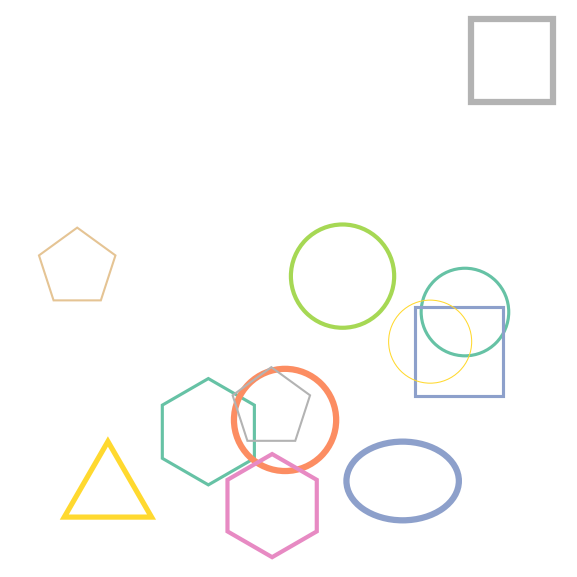[{"shape": "circle", "thickness": 1.5, "radius": 0.38, "center": [0.805, 0.459]}, {"shape": "hexagon", "thickness": 1.5, "radius": 0.46, "center": [0.361, 0.252]}, {"shape": "circle", "thickness": 3, "radius": 0.44, "center": [0.494, 0.272]}, {"shape": "oval", "thickness": 3, "radius": 0.49, "center": [0.697, 0.166]}, {"shape": "square", "thickness": 1.5, "radius": 0.38, "center": [0.794, 0.391]}, {"shape": "hexagon", "thickness": 2, "radius": 0.45, "center": [0.471, 0.124]}, {"shape": "circle", "thickness": 2, "radius": 0.45, "center": [0.593, 0.521]}, {"shape": "circle", "thickness": 0.5, "radius": 0.36, "center": [0.745, 0.408]}, {"shape": "triangle", "thickness": 2.5, "radius": 0.44, "center": [0.187, 0.147]}, {"shape": "pentagon", "thickness": 1, "radius": 0.35, "center": [0.134, 0.535]}, {"shape": "square", "thickness": 3, "radius": 0.36, "center": [0.887, 0.894]}, {"shape": "pentagon", "thickness": 1, "radius": 0.35, "center": [0.47, 0.293]}]